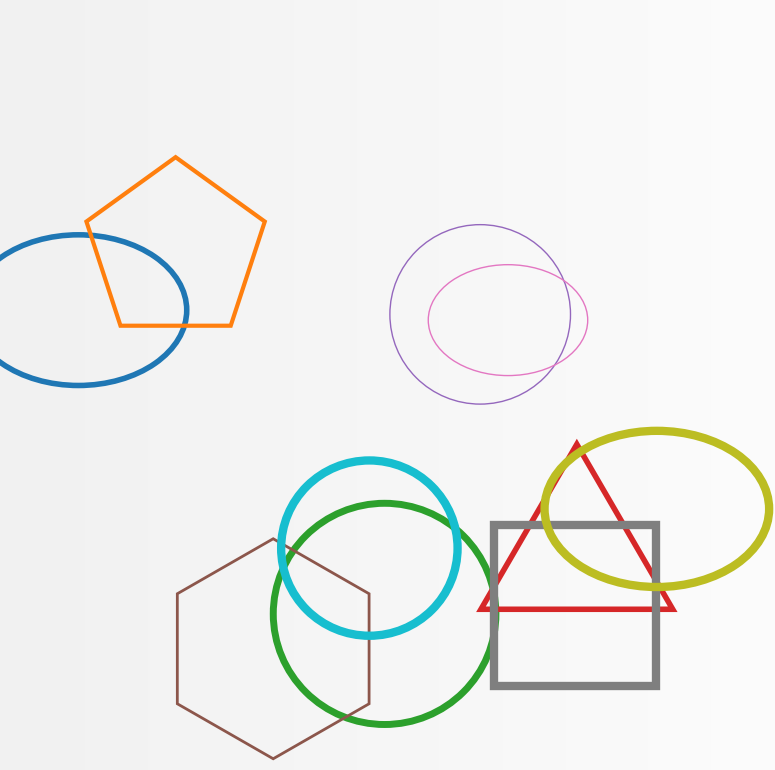[{"shape": "oval", "thickness": 2, "radius": 0.7, "center": [0.101, 0.597]}, {"shape": "pentagon", "thickness": 1.5, "radius": 0.6, "center": [0.227, 0.675]}, {"shape": "circle", "thickness": 2.5, "radius": 0.72, "center": [0.496, 0.203]}, {"shape": "triangle", "thickness": 2, "radius": 0.71, "center": [0.744, 0.28]}, {"shape": "circle", "thickness": 0.5, "radius": 0.58, "center": [0.62, 0.592]}, {"shape": "hexagon", "thickness": 1, "radius": 0.71, "center": [0.353, 0.157]}, {"shape": "oval", "thickness": 0.5, "radius": 0.51, "center": [0.655, 0.584]}, {"shape": "square", "thickness": 3, "radius": 0.52, "center": [0.742, 0.213]}, {"shape": "oval", "thickness": 3, "radius": 0.72, "center": [0.848, 0.339]}, {"shape": "circle", "thickness": 3, "radius": 0.57, "center": [0.477, 0.288]}]